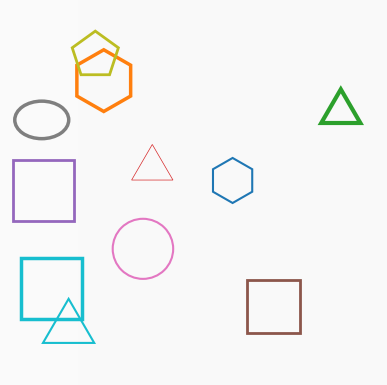[{"shape": "hexagon", "thickness": 1.5, "radius": 0.29, "center": [0.6, 0.531]}, {"shape": "hexagon", "thickness": 2.5, "radius": 0.4, "center": [0.268, 0.791]}, {"shape": "triangle", "thickness": 3, "radius": 0.29, "center": [0.88, 0.71]}, {"shape": "triangle", "thickness": 0.5, "radius": 0.31, "center": [0.393, 0.563]}, {"shape": "square", "thickness": 2, "radius": 0.39, "center": [0.113, 0.506]}, {"shape": "square", "thickness": 2, "radius": 0.34, "center": [0.705, 0.205]}, {"shape": "circle", "thickness": 1.5, "radius": 0.39, "center": [0.369, 0.354]}, {"shape": "oval", "thickness": 2.5, "radius": 0.35, "center": [0.108, 0.689]}, {"shape": "pentagon", "thickness": 2, "radius": 0.31, "center": [0.246, 0.857]}, {"shape": "triangle", "thickness": 1.5, "radius": 0.38, "center": [0.177, 0.147]}, {"shape": "square", "thickness": 2.5, "radius": 0.4, "center": [0.133, 0.251]}]